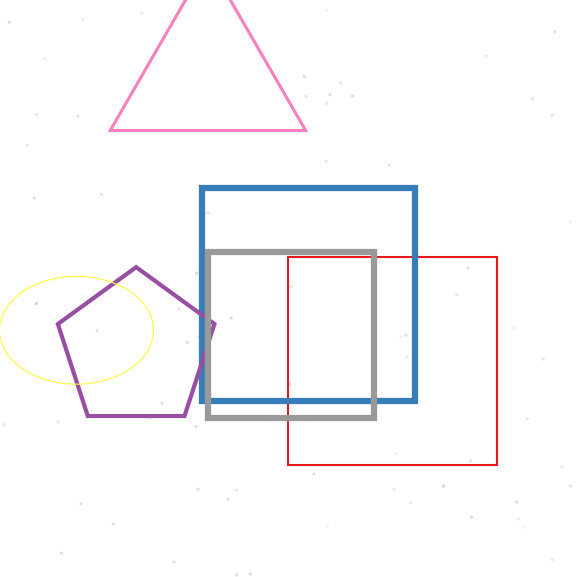[{"shape": "square", "thickness": 1, "radius": 0.9, "center": [0.68, 0.374]}, {"shape": "square", "thickness": 3, "radius": 0.92, "center": [0.534, 0.489]}, {"shape": "pentagon", "thickness": 2, "radius": 0.71, "center": [0.236, 0.394]}, {"shape": "oval", "thickness": 0.5, "radius": 0.67, "center": [0.132, 0.427]}, {"shape": "triangle", "thickness": 1.5, "radius": 0.98, "center": [0.36, 0.871]}, {"shape": "square", "thickness": 3, "radius": 0.72, "center": [0.503, 0.419]}]